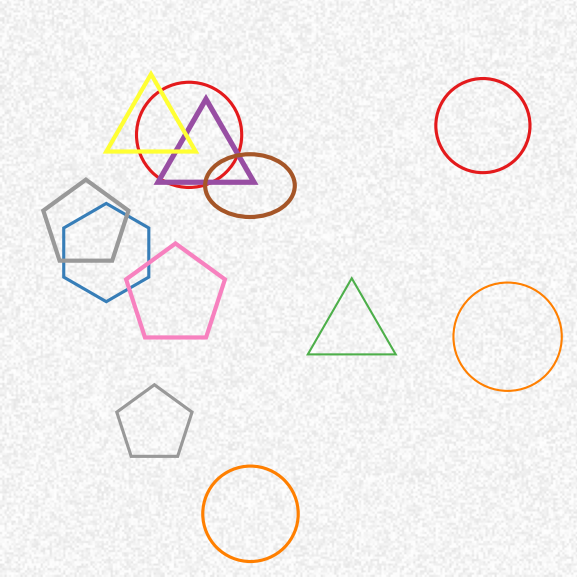[{"shape": "circle", "thickness": 1.5, "radius": 0.46, "center": [0.327, 0.766]}, {"shape": "circle", "thickness": 1.5, "radius": 0.41, "center": [0.836, 0.782]}, {"shape": "hexagon", "thickness": 1.5, "radius": 0.43, "center": [0.184, 0.562]}, {"shape": "triangle", "thickness": 1, "radius": 0.44, "center": [0.609, 0.429]}, {"shape": "triangle", "thickness": 2.5, "radius": 0.48, "center": [0.357, 0.732]}, {"shape": "circle", "thickness": 1, "radius": 0.47, "center": [0.879, 0.416]}, {"shape": "circle", "thickness": 1.5, "radius": 0.41, "center": [0.434, 0.109]}, {"shape": "triangle", "thickness": 2, "radius": 0.45, "center": [0.261, 0.781]}, {"shape": "oval", "thickness": 2, "radius": 0.39, "center": [0.433, 0.678]}, {"shape": "pentagon", "thickness": 2, "radius": 0.45, "center": [0.304, 0.488]}, {"shape": "pentagon", "thickness": 2, "radius": 0.39, "center": [0.149, 0.61]}, {"shape": "pentagon", "thickness": 1.5, "radius": 0.34, "center": [0.267, 0.264]}]